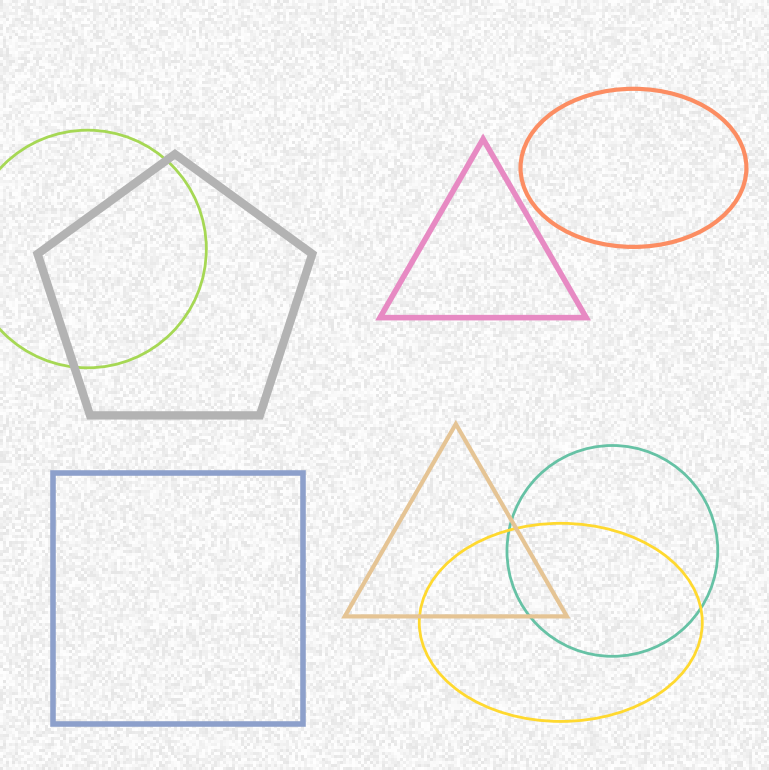[{"shape": "circle", "thickness": 1, "radius": 0.68, "center": [0.795, 0.285]}, {"shape": "oval", "thickness": 1.5, "radius": 0.73, "center": [0.823, 0.782]}, {"shape": "square", "thickness": 2, "radius": 0.81, "center": [0.231, 0.223]}, {"shape": "triangle", "thickness": 2, "radius": 0.77, "center": [0.627, 0.665]}, {"shape": "circle", "thickness": 1, "radius": 0.77, "center": [0.114, 0.677]}, {"shape": "oval", "thickness": 1, "radius": 0.92, "center": [0.728, 0.192]}, {"shape": "triangle", "thickness": 1.5, "radius": 0.83, "center": [0.592, 0.283]}, {"shape": "pentagon", "thickness": 3, "radius": 0.94, "center": [0.227, 0.612]}]